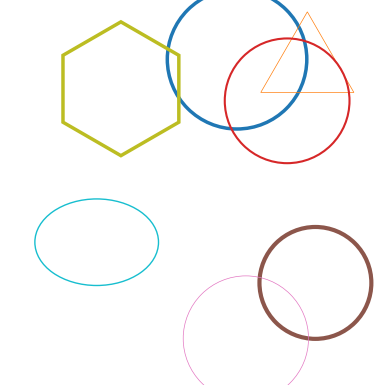[{"shape": "circle", "thickness": 2.5, "radius": 0.91, "center": [0.616, 0.846]}, {"shape": "triangle", "thickness": 0.5, "radius": 0.7, "center": [0.798, 0.83]}, {"shape": "circle", "thickness": 1.5, "radius": 0.81, "center": [0.746, 0.738]}, {"shape": "circle", "thickness": 3, "radius": 0.73, "center": [0.819, 0.265]}, {"shape": "circle", "thickness": 0.5, "radius": 0.81, "center": [0.639, 0.121]}, {"shape": "hexagon", "thickness": 2.5, "radius": 0.87, "center": [0.314, 0.769]}, {"shape": "oval", "thickness": 1, "radius": 0.8, "center": [0.251, 0.371]}]